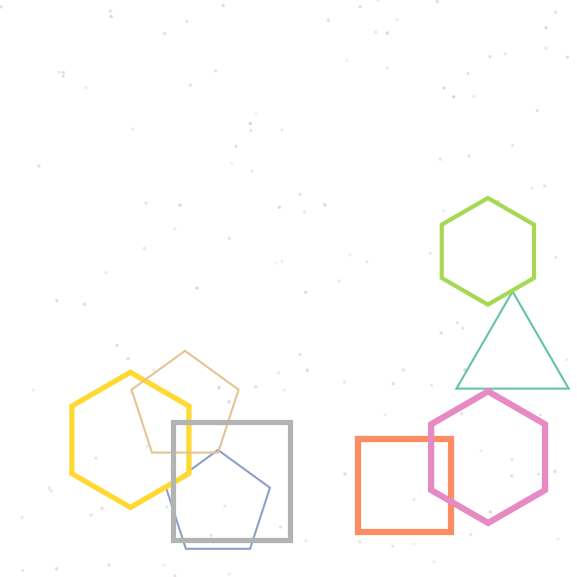[{"shape": "triangle", "thickness": 1, "radius": 0.56, "center": [0.888, 0.382]}, {"shape": "square", "thickness": 3, "radius": 0.4, "center": [0.701, 0.159]}, {"shape": "pentagon", "thickness": 1, "radius": 0.47, "center": [0.377, 0.125]}, {"shape": "hexagon", "thickness": 3, "radius": 0.57, "center": [0.845, 0.208]}, {"shape": "hexagon", "thickness": 2, "radius": 0.46, "center": [0.845, 0.564]}, {"shape": "hexagon", "thickness": 2.5, "radius": 0.59, "center": [0.226, 0.237]}, {"shape": "pentagon", "thickness": 1, "radius": 0.49, "center": [0.32, 0.294]}, {"shape": "square", "thickness": 2.5, "radius": 0.51, "center": [0.4, 0.166]}]